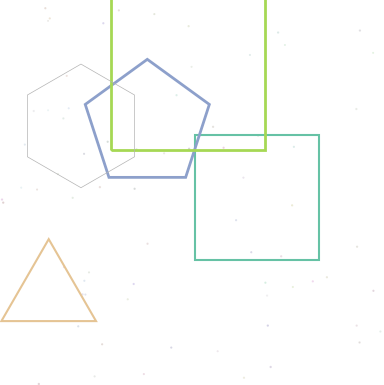[{"shape": "square", "thickness": 1.5, "radius": 0.81, "center": [0.667, 0.487]}, {"shape": "pentagon", "thickness": 2, "radius": 0.85, "center": [0.383, 0.676]}, {"shape": "square", "thickness": 2, "radius": 1.0, "center": [0.488, 0.811]}, {"shape": "triangle", "thickness": 1.5, "radius": 0.71, "center": [0.127, 0.237]}, {"shape": "hexagon", "thickness": 0.5, "radius": 0.8, "center": [0.21, 0.673]}]